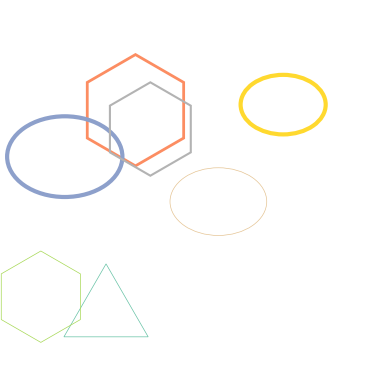[{"shape": "triangle", "thickness": 0.5, "radius": 0.63, "center": [0.275, 0.188]}, {"shape": "hexagon", "thickness": 2, "radius": 0.72, "center": [0.352, 0.714]}, {"shape": "oval", "thickness": 3, "radius": 0.75, "center": [0.168, 0.593]}, {"shape": "hexagon", "thickness": 0.5, "radius": 0.59, "center": [0.106, 0.229]}, {"shape": "oval", "thickness": 3, "radius": 0.55, "center": [0.735, 0.728]}, {"shape": "oval", "thickness": 0.5, "radius": 0.63, "center": [0.567, 0.476]}, {"shape": "hexagon", "thickness": 1.5, "radius": 0.61, "center": [0.391, 0.665]}]